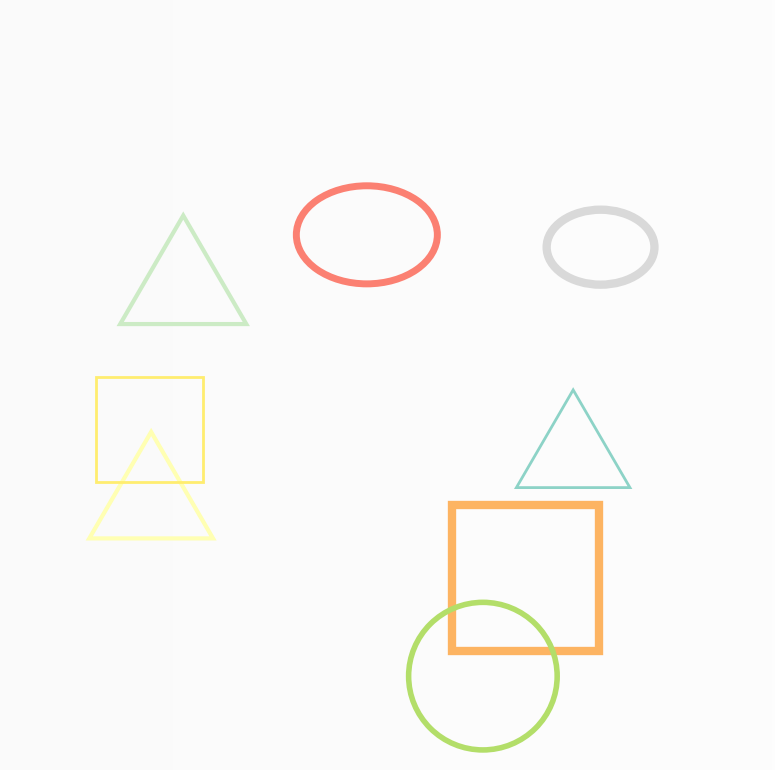[{"shape": "triangle", "thickness": 1, "radius": 0.42, "center": [0.74, 0.409]}, {"shape": "triangle", "thickness": 1.5, "radius": 0.46, "center": [0.195, 0.347]}, {"shape": "oval", "thickness": 2.5, "radius": 0.45, "center": [0.473, 0.695]}, {"shape": "square", "thickness": 3, "radius": 0.47, "center": [0.678, 0.249]}, {"shape": "circle", "thickness": 2, "radius": 0.48, "center": [0.623, 0.122]}, {"shape": "oval", "thickness": 3, "radius": 0.35, "center": [0.775, 0.679]}, {"shape": "triangle", "thickness": 1.5, "radius": 0.47, "center": [0.236, 0.626]}, {"shape": "square", "thickness": 1, "radius": 0.34, "center": [0.193, 0.442]}]